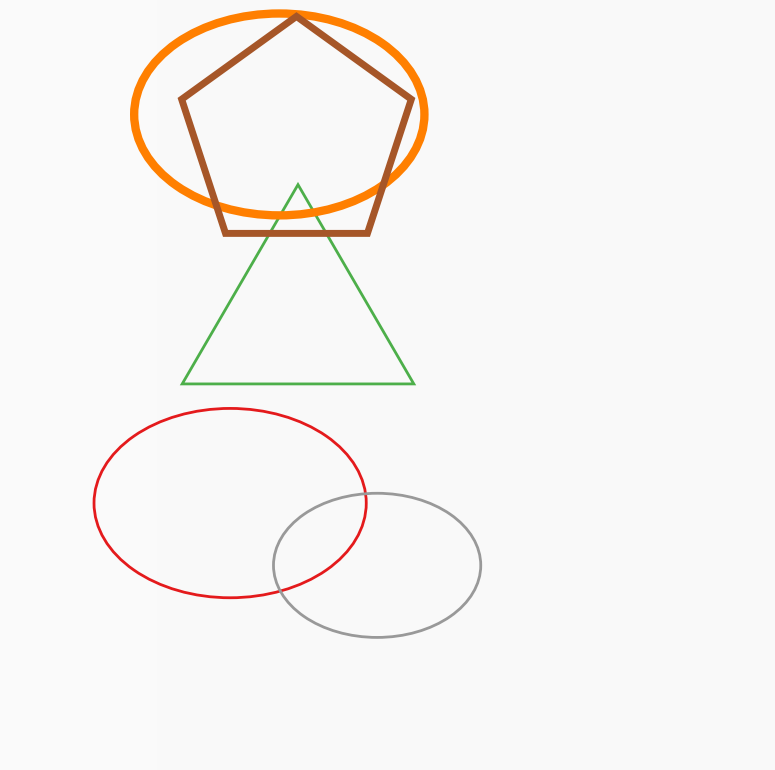[{"shape": "oval", "thickness": 1, "radius": 0.88, "center": [0.297, 0.347]}, {"shape": "triangle", "thickness": 1, "radius": 0.86, "center": [0.385, 0.588]}, {"shape": "oval", "thickness": 3, "radius": 0.94, "center": [0.36, 0.851]}, {"shape": "pentagon", "thickness": 2.5, "radius": 0.78, "center": [0.383, 0.823]}, {"shape": "oval", "thickness": 1, "radius": 0.67, "center": [0.487, 0.266]}]